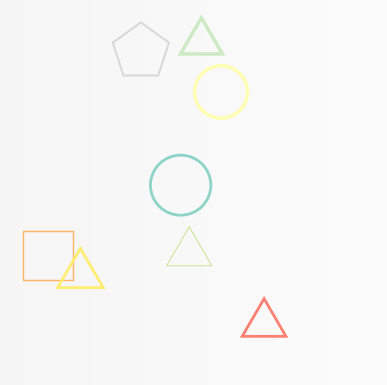[{"shape": "circle", "thickness": 2, "radius": 0.39, "center": [0.466, 0.519]}, {"shape": "circle", "thickness": 2.5, "radius": 0.34, "center": [0.57, 0.761]}, {"shape": "triangle", "thickness": 2, "radius": 0.33, "center": [0.682, 0.159]}, {"shape": "square", "thickness": 1, "radius": 0.32, "center": [0.125, 0.336]}, {"shape": "triangle", "thickness": 0.5, "radius": 0.34, "center": [0.488, 0.343]}, {"shape": "pentagon", "thickness": 1.5, "radius": 0.38, "center": [0.364, 0.866]}, {"shape": "triangle", "thickness": 2.5, "radius": 0.31, "center": [0.52, 0.891]}, {"shape": "triangle", "thickness": 2, "radius": 0.34, "center": [0.207, 0.287]}]